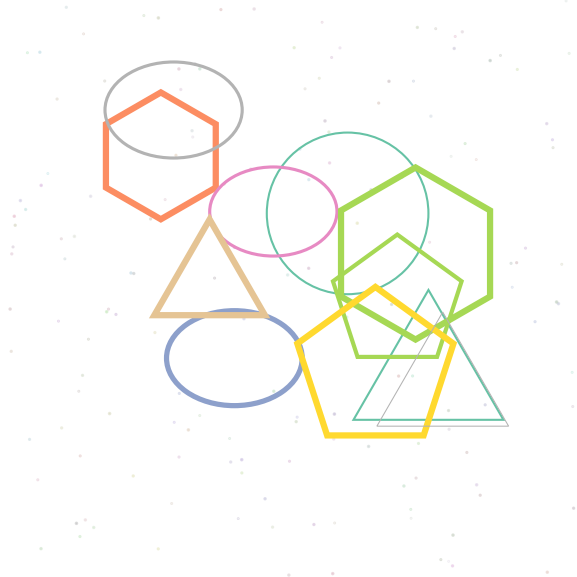[{"shape": "triangle", "thickness": 1, "radius": 0.75, "center": [0.742, 0.347]}, {"shape": "circle", "thickness": 1, "radius": 0.7, "center": [0.602, 0.63]}, {"shape": "hexagon", "thickness": 3, "radius": 0.55, "center": [0.279, 0.729]}, {"shape": "oval", "thickness": 2.5, "radius": 0.59, "center": [0.406, 0.379]}, {"shape": "oval", "thickness": 1.5, "radius": 0.55, "center": [0.473, 0.633]}, {"shape": "hexagon", "thickness": 3, "radius": 0.74, "center": [0.72, 0.56]}, {"shape": "pentagon", "thickness": 2, "radius": 0.59, "center": [0.688, 0.476]}, {"shape": "pentagon", "thickness": 3, "radius": 0.71, "center": [0.65, 0.36]}, {"shape": "triangle", "thickness": 3, "radius": 0.55, "center": [0.363, 0.509]}, {"shape": "oval", "thickness": 1.5, "radius": 0.59, "center": [0.301, 0.809]}, {"shape": "triangle", "thickness": 0.5, "radius": 0.66, "center": [0.767, 0.327]}]